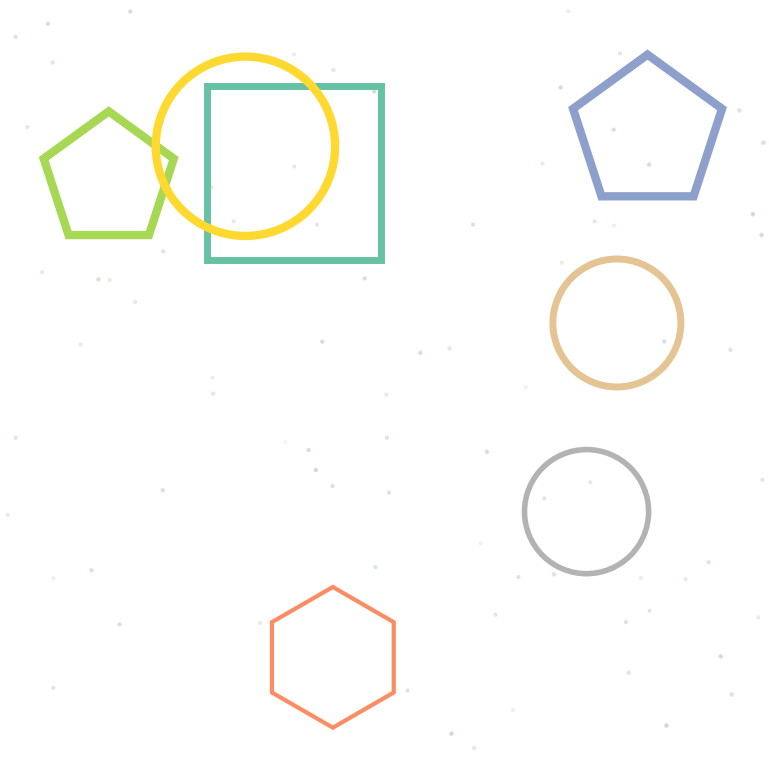[{"shape": "square", "thickness": 2.5, "radius": 0.56, "center": [0.382, 0.775]}, {"shape": "hexagon", "thickness": 1.5, "radius": 0.46, "center": [0.432, 0.146]}, {"shape": "pentagon", "thickness": 3, "radius": 0.51, "center": [0.841, 0.827]}, {"shape": "pentagon", "thickness": 3, "radius": 0.44, "center": [0.141, 0.767]}, {"shape": "circle", "thickness": 3, "radius": 0.58, "center": [0.319, 0.81]}, {"shape": "circle", "thickness": 2.5, "radius": 0.42, "center": [0.801, 0.581]}, {"shape": "circle", "thickness": 2, "radius": 0.4, "center": [0.762, 0.336]}]